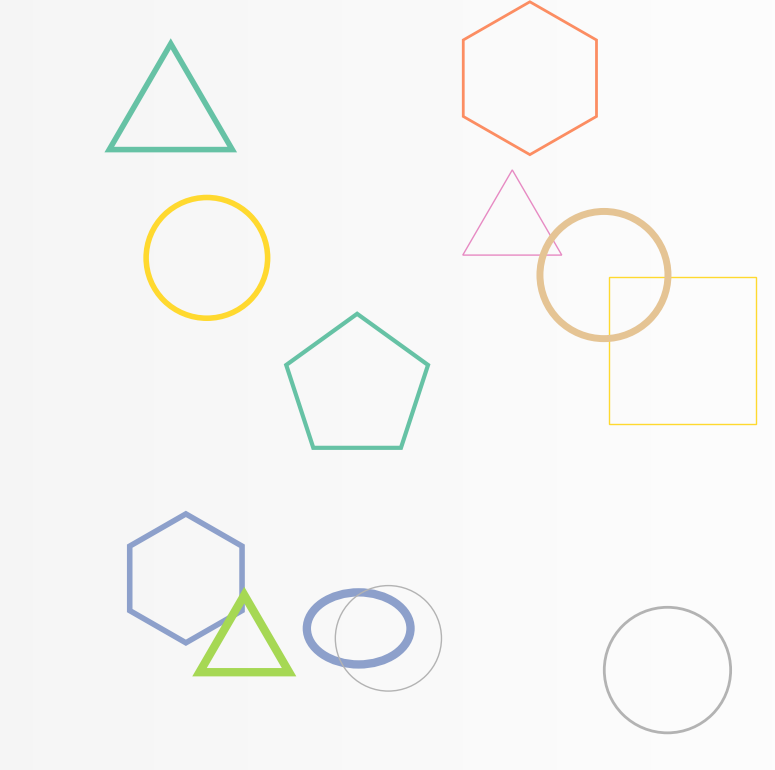[{"shape": "pentagon", "thickness": 1.5, "radius": 0.48, "center": [0.461, 0.496]}, {"shape": "triangle", "thickness": 2, "radius": 0.46, "center": [0.22, 0.852]}, {"shape": "hexagon", "thickness": 1, "radius": 0.5, "center": [0.684, 0.898]}, {"shape": "hexagon", "thickness": 2, "radius": 0.42, "center": [0.24, 0.249]}, {"shape": "oval", "thickness": 3, "radius": 0.33, "center": [0.463, 0.184]}, {"shape": "triangle", "thickness": 0.5, "radius": 0.37, "center": [0.661, 0.706]}, {"shape": "triangle", "thickness": 3, "radius": 0.33, "center": [0.315, 0.16]}, {"shape": "square", "thickness": 0.5, "radius": 0.48, "center": [0.881, 0.545]}, {"shape": "circle", "thickness": 2, "radius": 0.39, "center": [0.267, 0.665]}, {"shape": "circle", "thickness": 2.5, "radius": 0.41, "center": [0.779, 0.643]}, {"shape": "circle", "thickness": 0.5, "radius": 0.34, "center": [0.501, 0.171]}, {"shape": "circle", "thickness": 1, "radius": 0.41, "center": [0.861, 0.13]}]